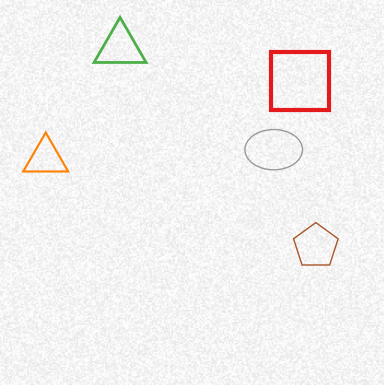[{"shape": "square", "thickness": 3, "radius": 0.38, "center": [0.78, 0.789]}, {"shape": "triangle", "thickness": 2, "radius": 0.39, "center": [0.312, 0.877]}, {"shape": "triangle", "thickness": 1.5, "radius": 0.34, "center": [0.119, 0.588]}, {"shape": "pentagon", "thickness": 1, "radius": 0.3, "center": [0.82, 0.361]}, {"shape": "oval", "thickness": 1, "radius": 0.37, "center": [0.711, 0.611]}]